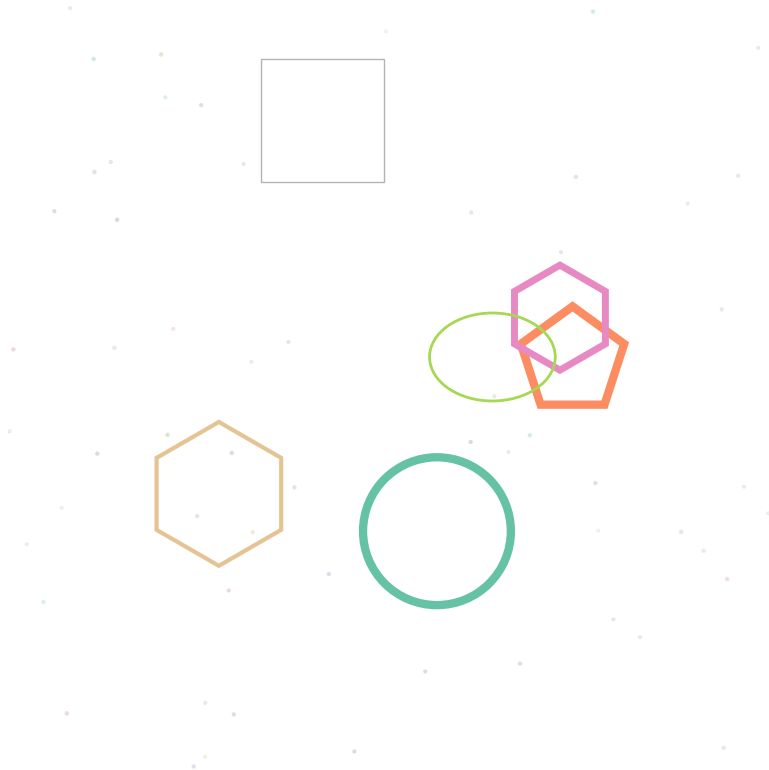[{"shape": "circle", "thickness": 3, "radius": 0.48, "center": [0.567, 0.31]}, {"shape": "pentagon", "thickness": 3, "radius": 0.35, "center": [0.744, 0.532]}, {"shape": "hexagon", "thickness": 2.5, "radius": 0.34, "center": [0.727, 0.587]}, {"shape": "oval", "thickness": 1, "radius": 0.41, "center": [0.639, 0.536]}, {"shape": "hexagon", "thickness": 1.5, "radius": 0.47, "center": [0.284, 0.359]}, {"shape": "square", "thickness": 0.5, "radius": 0.4, "center": [0.419, 0.844]}]